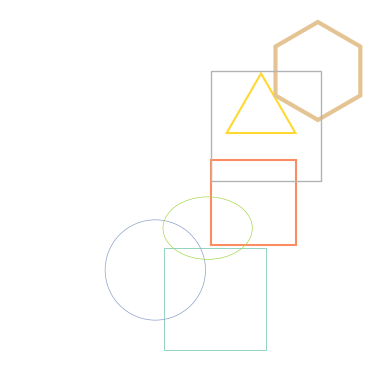[{"shape": "square", "thickness": 0.5, "radius": 0.66, "center": [0.558, 0.225]}, {"shape": "square", "thickness": 1.5, "radius": 0.55, "center": [0.658, 0.474]}, {"shape": "circle", "thickness": 0.5, "radius": 0.65, "center": [0.403, 0.299]}, {"shape": "oval", "thickness": 0.5, "radius": 0.58, "center": [0.539, 0.407]}, {"shape": "triangle", "thickness": 1.5, "radius": 0.52, "center": [0.678, 0.706]}, {"shape": "hexagon", "thickness": 3, "radius": 0.64, "center": [0.826, 0.816]}, {"shape": "square", "thickness": 1, "radius": 0.72, "center": [0.691, 0.672]}]